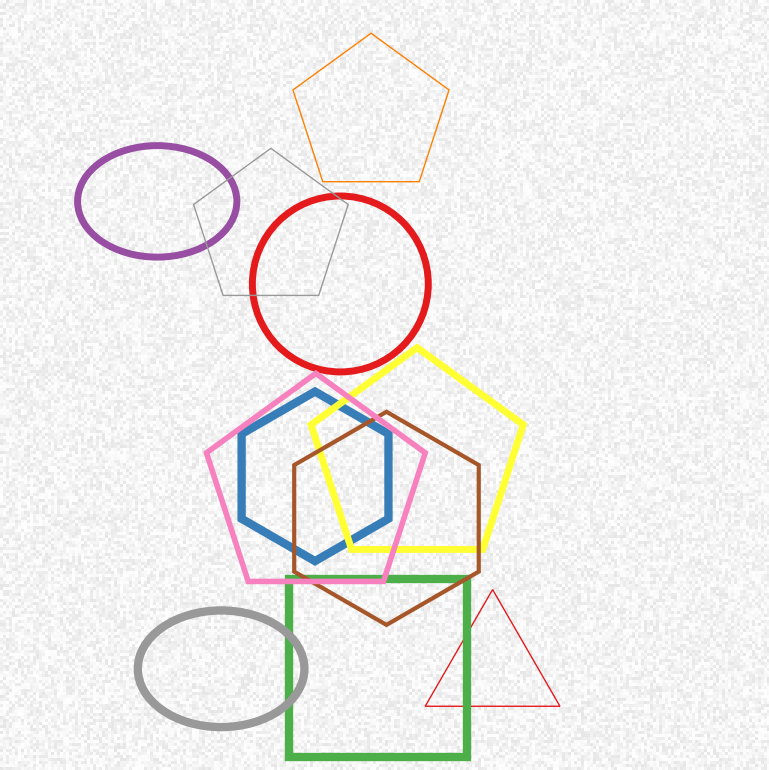[{"shape": "triangle", "thickness": 0.5, "radius": 0.51, "center": [0.64, 0.133]}, {"shape": "circle", "thickness": 2.5, "radius": 0.57, "center": [0.442, 0.631]}, {"shape": "hexagon", "thickness": 3, "radius": 0.55, "center": [0.409, 0.381]}, {"shape": "square", "thickness": 3, "radius": 0.58, "center": [0.49, 0.132]}, {"shape": "oval", "thickness": 2.5, "radius": 0.52, "center": [0.204, 0.738]}, {"shape": "pentagon", "thickness": 0.5, "radius": 0.53, "center": [0.482, 0.85]}, {"shape": "pentagon", "thickness": 2.5, "radius": 0.72, "center": [0.542, 0.404]}, {"shape": "hexagon", "thickness": 1.5, "radius": 0.69, "center": [0.502, 0.327]}, {"shape": "pentagon", "thickness": 2, "radius": 0.75, "center": [0.41, 0.366]}, {"shape": "oval", "thickness": 3, "radius": 0.54, "center": [0.287, 0.131]}, {"shape": "pentagon", "thickness": 0.5, "radius": 0.53, "center": [0.352, 0.702]}]